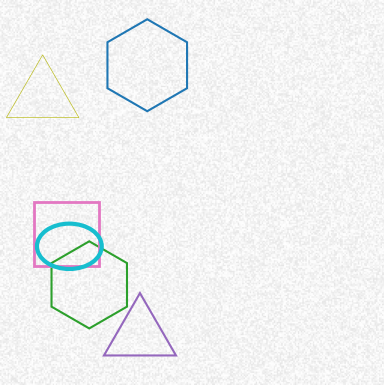[{"shape": "hexagon", "thickness": 1.5, "radius": 0.6, "center": [0.382, 0.831]}, {"shape": "hexagon", "thickness": 1.5, "radius": 0.57, "center": [0.232, 0.26]}, {"shape": "triangle", "thickness": 1.5, "radius": 0.54, "center": [0.364, 0.131]}, {"shape": "square", "thickness": 2, "radius": 0.42, "center": [0.173, 0.393]}, {"shape": "triangle", "thickness": 0.5, "radius": 0.54, "center": [0.111, 0.749]}, {"shape": "oval", "thickness": 3, "radius": 0.42, "center": [0.18, 0.36]}]